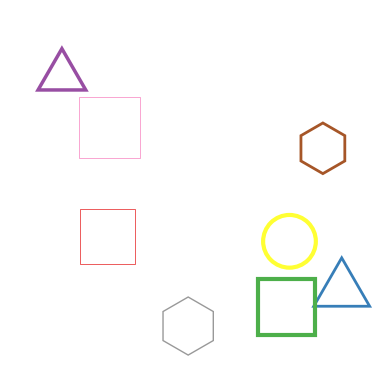[{"shape": "square", "thickness": 0.5, "radius": 0.36, "center": [0.28, 0.386]}, {"shape": "triangle", "thickness": 2, "radius": 0.42, "center": [0.888, 0.246]}, {"shape": "square", "thickness": 3, "radius": 0.37, "center": [0.744, 0.203]}, {"shape": "triangle", "thickness": 2.5, "radius": 0.36, "center": [0.161, 0.802]}, {"shape": "circle", "thickness": 3, "radius": 0.34, "center": [0.752, 0.373]}, {"shape": "hexagon", "thickness": 2, "radius": 0.33, "center": [0.839, 0.615]}, {"shape": "square", "thickness": 0.5, "radius": 0.4, "center": [0.283, 0.669]}, {"shape": "hexagon", "thickness": 1, "radius": 0.38, "center": [0.489, 0.153]}]